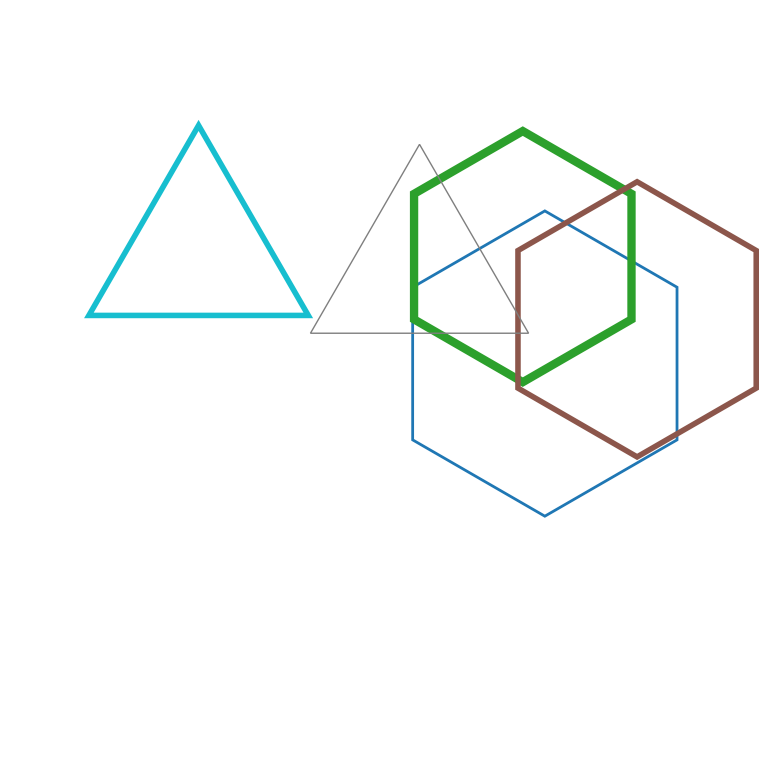[{"shape": "hexagon", "thickness": 1, "radius": 0.99, "center": [0.708, 0.528]}, {"shape": "hexagon", "thickness": 3, "radius": 0.82, "center": [0.679, 0.667]}, {"shape": "hexagon", "thickness": 2, "radius": 0.89, "center": [0.827, 0.585]}, {"shape": "triangle", "thickness": 0.5, "radius": 0.82, "center": [0.545, 0.649]}, {"shape": "triangle", "thickness": 2, "radius": 0.82, "center": [0.258, 0.673]}]